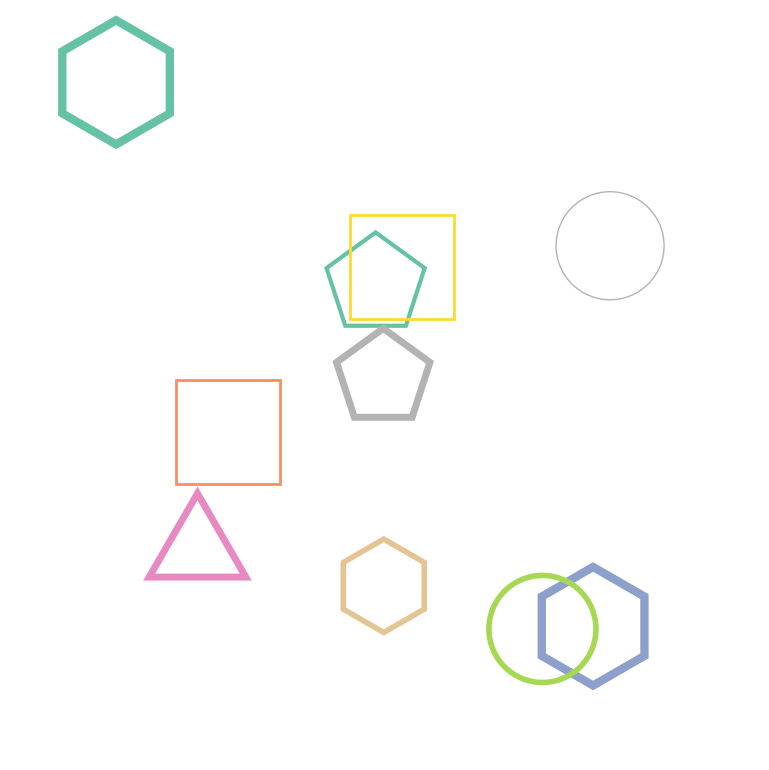[{"shape": "pentagon", "thickness": 1.5, "radius": 0.34, "center": [0.488, 0.631]}, {"shape": "hexagon", "thickness": 3, "radius": 0.4, "center": [0.151, 0.893]}, {"shape": "square", "thickness": 1, "radius": 0.34, "center": [0.296, 0.44]}, {"shape": "hexagon", "thickness": 3, "radius": 0.38, "center": [0.77, 0.187]}, {"shape": "triangle", "thickness": 2.5, "radius": 0.36, "center": [0.256, 0.287]}, {"shape": "circle", "thickness": 2, "radius": 0.35, "center": [0.704, 0.183]}, {"shape": "square", "thickness": 1, "radius": 0.34, "center": [0.522, 0.654]}, {"shape": "hexagon", "thickness": 2, "radius": 0.3, "center": [0.498, 0.239]}, {"shape": "circle", "thickness": 0.5, "radius": 0.35, "center": [0.792, 0.681]}, {"shape": "pentagon", "thickness": 2.5, "radius": 0.32, "center": [0.498, 0.51]}]